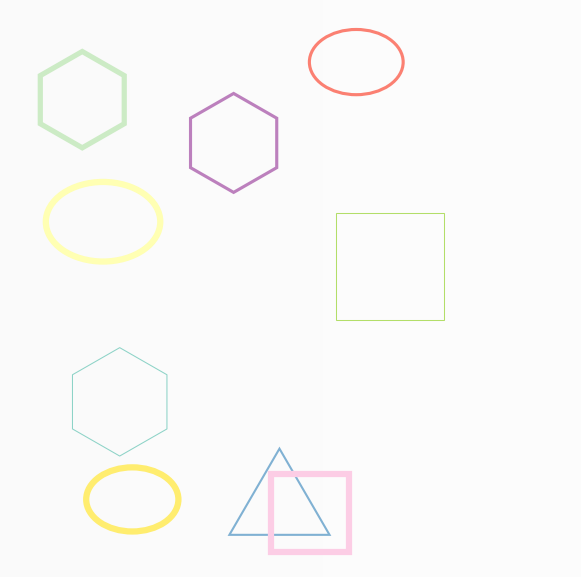[{"shape": "hexagon", "thickness": 0.5, "radius": 0.47, "center": [0.206, 0.303]}, {"shape": "oval", "thickness": 3, "radius": 0.49, "center": [0.177, 0.615]}, {"shape": "oval", "thickness": 1.5, "radius": 0.4, "center": [0.613, 0.892]}, {"shape": "triangle", "thickness": 1, "radius": 0.5, "center": [0.481, 0.123]}, {"shape": "square", "thickness": 0.5, "radius": 0.46, "center": [0.671, 0.538]}, {"shape": "square", "thickness": 3, "radius": 0.34, "center": [0.534, 0.11]}, {"shape": "hexagon", "thickness": 1.5, "radius": 0.43, "center": [0.402, 0.752]}, {"shape": "hexagon", "thickness": 2.5, "radius": 0.42, "center": [0.142, 0.827]}, {"shape": "oval", "thickness": 3, "radius": 0.4, "center": [0.228, 0.134]}]